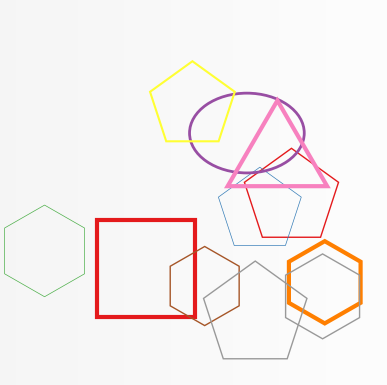[{"shape": "pentagon", "thickness": 1, "radius": 0.64, "center": [0.752, 0.487]}, {"shape": "square", "thickness": 3, "radius": 0.63, "center": [0.377, 0.303]}, {"shape": "pentagon", "thickness": 0.5, "radius": 0.56, "center": [0.671, 0.453]}, {"shape": "hexagon", "thickness": 0.5, "radius": 0.6, "center": [0.115, 0.348]}, {"shape": "oval", "thickness": 2, "radius": 0.74, "center": [0.637, 0.654]}, {"shape": "hexagon", "thickness": 3, "radius": 0.53, "center": [0.838, 0.267]}, {"shape": "pentagon", "thickness": 1.5, "radius": 0.57, "center": [0.497, 0.726]}, {"shape": "hexagon", "thickness": 1, "radius": 0.51, "center": [0.528, 0.257]}, {"shape": "triangle", "thickness": 3, "radius": 0.74, "center": [0.716, 0.591]}, {"shape": "pentagon", "thickness": 1, "radius": 0.7, "center": [0.659, 0.182]}, {"shape": "hexagon", "thickness": 1, "radius": 0.55, "center": [0.832, 0.23]}]